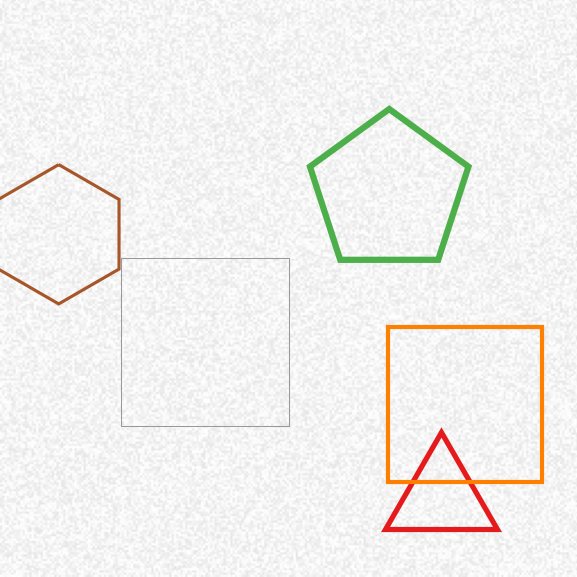[{"shape": "triangle", "thickness": 2.5, "radius": 0.56, "center": [0.764, 0.138]}, {"shape": "pentagon", "thickness": 3, "radius": 0.72, "center": [0.674, 0.666]}, {"shape": "square", "thickness": 2, "radius": 0.67, "center": [0.805, 0.298]}, {"shape": "hexagon", "thickness": 1.5, "radius": 0.6, "center": [0.102, 0.593]}, {"shape": "square", "thickness": 0.5, "radius": 0.73, "center": [0.356, 0.406]}]